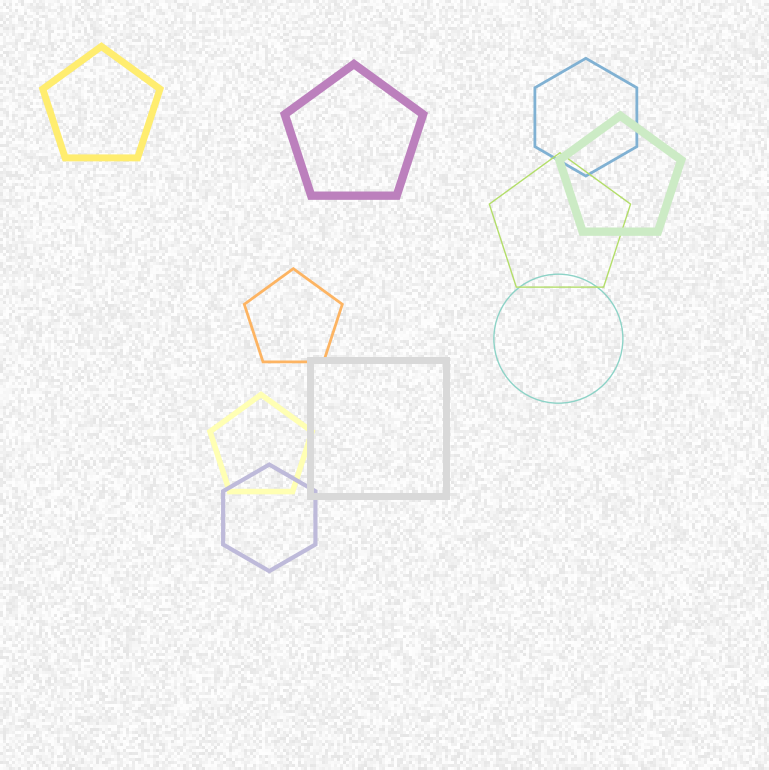[{"shape": "circle", "thickness": 0.5, "radius": 0.42, "center": [0.725, 0.56]}, {"shape": "pentagon", "thickness": 2, "radius": 0.35, "center": [0.339, 0.418]}, {"shape": "hexagon", "thickness": 1.5, "radius": 0.35, "center": [0.35, 0.327]}, {"shape": "hexagon", "thickness": 1, "radius": 0.38, "center": [0.761, 0.848]}, {"shape": "pentagon", "thickness": 1, "radius": 0.33, "center": [0.381, 0.584]}, {"shape": "pentagon", "thickness": 0.5, "radius": 0.48, "center": [0.727, 0.705]}, {"shape": "square", "thickness": 2.5, "radius": 0.44, "center": [0.491, 0.444]}, {"shape": "pentagon", "thickness": 3, "radius": 0.47, "center": [0.46, 0.822]}, {"shape": "pentagon", "thickness": 3, "radius": 0.42, "center": [0.806, 0.767]}, {"shape": "pentagon", "thickness": 2.5, "radius": 0.4, "center": [0.132, 0.86]}]